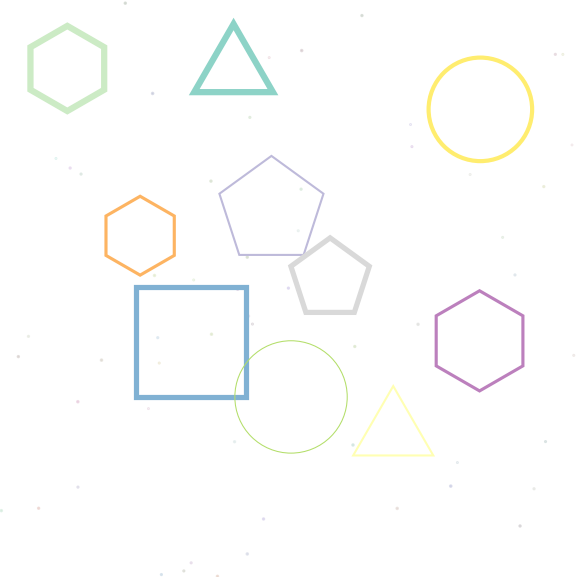[{"shape": "triangle", "thickness": 3, "radius": 0.39, "center": [0.404, 0.879]}, {"shape": "triangle", "thickness": 1, "radius": 0.4, "center": [0.681, 0.251]}, {"shape": "pentagon", "thickness": 1, "radius": 0.47, "center": [0.47, 0.634]}, {"shape": "square", "thickness": 2.5, "radius": 0.48, "center": [0.331, 0.407]}, {"shape": "hexagon", "thickness": 1.5, "radius": 0.34, "center": [0.243, 0.591]}, {"shape": "circle", "thickness": 0.5, "radius": 0.49, "center": [0.504, 0.312]}, {"shape": "pentagon", "thickness": 2.5, "radius": 0.36, "center": [0.572, 0.516]}, {"shape": "hexagon", "thickness": 1.5, "radius": 0.43, "center": [0.83, 0.409]}, {"shape": "hexagon", "thickness": 3, "radius": 0.37, "center": [0.117, 0.881]}, {"shape": "circle", "thickness": 2, "radius": 0.45, "center": [0.832, 0.81]}]